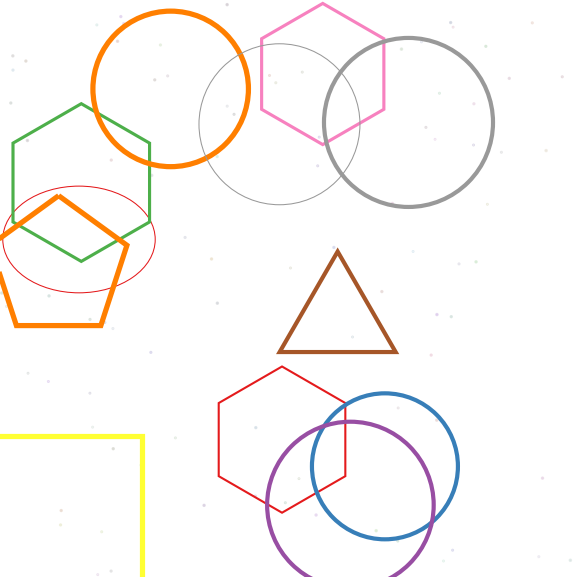[{"shape": "oval", "thickness": 0.5, "radius": 0.66, "center": [0.137, 0.584]}, {"shape": "hexagon", "thickness": 1, "radius": 0.63, "center": [0.488, 0.238]}, {"shape": "circle", "thickness": 2, "radius": 0.63, "center": [0.667, 0.192]}, {"shape": "hexagon", "thickness": 1.5, "radius": 0.68, "center": [0.141, 0.683]}, {"shape": "circle", "thickness": 2, "radius": 0.72, "center": [0.607, 0.125]}, {"shape": "pentagon", "thickness": 2.5, "radius": 0.62, "center": [0.102, 0.536]}, {"shape": "circle", "thickness": 2.5, "radius": 0.67, "center": [0.296, 0.845]}, {"shape": "square", "thickness": 2.5, "radius": 0.7, "center": [0.107, 0.104]}, {"shape": "triangle", "thickness": 2, "radius": 0.58, "center": [0.585, 0.448]}, {"shape": "hexagon", "thickness": 1.5, "radius": 0.61, "center": [0.559, 0.871]}, {"shape": "circle", "thickness": 2, "radius": 0.73, "center": [0.707, 0.787]}, {"shape": "circle", "thickness": 0.5, "radius": 0.7, "center": [0.484, 0.784]}]